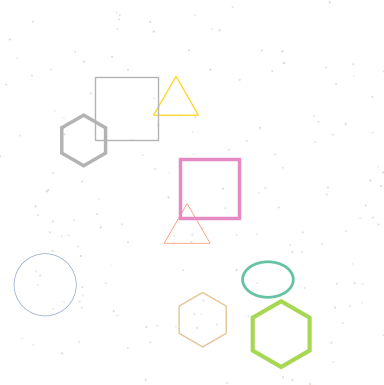[{"shape": "oval", "thickness": 2, "radius": 0.33, "center": [0.696, 0.274]}, {"shape": "triangle", "thickness": 0.5, "radius": 0.34, "center": [0.486, 0.403]}, {"shape": "circle", "thickness": 0.5, "radius": 0.4, "center": [0.117, 0.26]}, {"shape": "square", "thickness": 2.5, "radius": 0.38, "center": [0.545, 0.511]}, {"shape": "hexagon", "thickness": 3, "radius": 0.43, "center": [0.73, 0.132]}, {"shape": "triangle", "thickness": 1, "radius": 0.34, "center": [0.457, 0.734]}, {"shape": "hexagon", "thickness": 1, "radius": 0.35, "center": [0.526, 0.17]}, {"shape": "hexagon", "thickness": 2.5, "radius": 0.33, "center": [0.217, 0.635]}, {"shape": "square", "thickness": 1, "radius": 0.41, "center": [0.329, 0.718]}]